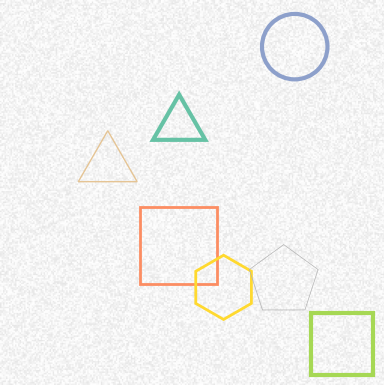[{"shape": "triangle", "thickness": 3, "radius": 0.39, "center": [0.465, 0.676]}, {"shape": "square", "thickness": 2, "radius": 0.5, "center": [0.464, 0.363]}, {"shape": "circle", "thickness": 3, "radius": 0.43, "center": [0.766, 0.879]}, {"shape": "square", "thickness": 3, "radius": 0.4, "center": [0.888, 0.106]}, {"shape": "hexagon", "thickness": 2, "radius": 0.42, "center": [0.581, 0.254]}, {"shape": "triangle", "thickness": 1, "radius": 0.44, "center": [0.28, 0.572]}, {"shape": "pentagon", "thickness": 0.5, "radius": 0.47, "center": [0.737, 0.271]}]